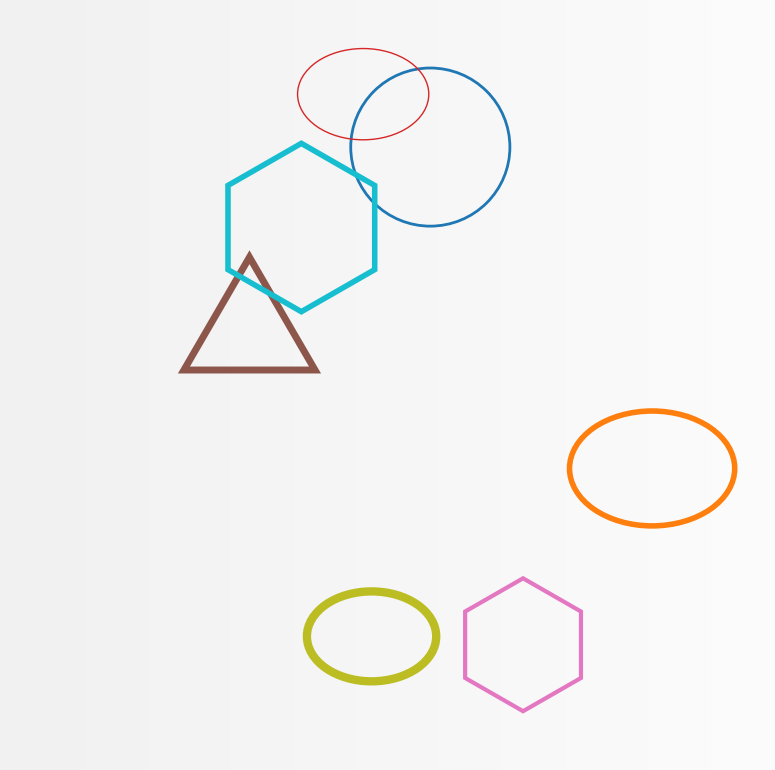[{"shape": "circle", "thickness": 1, "radius": 0.51, "center": [0.555, 0.809]}, {"shape": "oval", "thickness": 2, "radius": 0.53, "center": [0.841, 0.392]}, {"shape": "oval", "thickness": 0.5, "radius": 0.42, "center": [0.469, 0.878]}, {"shape": "triangle", "thickness": 2.5, "radius": 0.49, "center": [0.322, 0.568]}, {"shape": "hexagon", "thickness": 1.5, "radius": 0.43, "center": [0.675, 0.163]}, {"shape": "oval", "thickness": 3, "radius": 0.42, "center": [0.479, 0.174]}, {"shape": "hexagon", "thickness": 2, "radius": 0.55, "center": [0.389, 0.705]}]